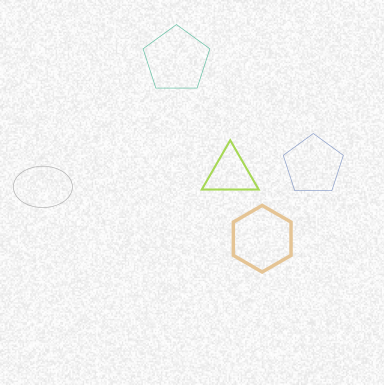[{"shape": "pentagon", "thickness": 0.5, "radius": 0.46, "center": [0.458, 0.845]}, {"shape": "pentagon", "thickness": 0.5, "radius": 0.41, "center": [0.814, 0.571]}, {"shape": "triangle", "thickness": 1.5, "radius": 0.43, "center": [0.598, 0.55]}, {"shape": "hexagon", "thickness": 2.5, "radius": 0.43, "center": [0.681, 0.38]}, {"shape": "oval", "thickness": 0.5, "radius": 0.38, "center": [0.111, 0.515]}]